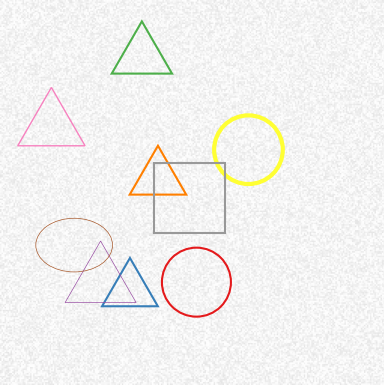[{"shape": "circle", "thickness": 1.5, "radius": 0.45, "center": [0.51, 0.267]}, {"shape": "triangle", "thickness": 1.5, "radius": 0.42, "center": [0.338, 0.246]}, {"shape": "triangle", "thickness": 1.5, "radius": 0.45, "center": [0.369, 0.854]}, {"shape": "triangle", "thickness": 0.5, "radius": 0.53, "center": [0.261, 0.267]}, {"shape": "triangle", "thickness": 1.5, "radius": 0.42, "center": [0.41, 0.537]}, {"shape": "circle", "thickness": 3, "radius": 0.45, "center": [0.645, 0.611]}, {"shape": "oval", "thickness": 0.5, "radius": 0.5, "center": [0.193, 0.363]}, {"shape": "triangle", "thickness": 1, "radius": 0.5, "center": [0.134, 0.672]}, {"shape": "square", "thickness": 1.5, "radius": 0.46, "center": [0.492, 0.485]}]